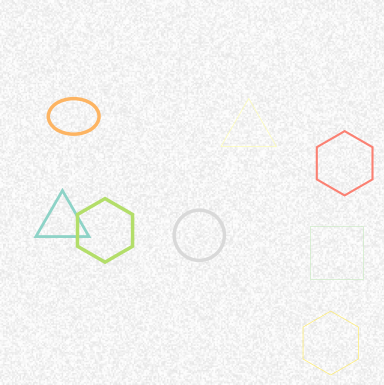[{"shape": "triangle", "thickness": 2, "radius": 0.4, "center": [0.162, 0.425]}, {"shape": "triangle", "thickness": 0.5, "radius": 0.42, "center": [0.646, 0.661]}, {"shape": "hexagon", "thickness": 1.5, "radius": 0.42, "center": [0.895, 0.576]}, {"shape": "oval", "thickness": 2.5, "radius": 0.33, "center": [0.191, 0.698]}, {"shape": "hexagon", "thickness": 2.5, "radius": 0.41, "center": [0.273, 0.402]}, {"shape": "circle", "thickness": 2.5, "radius": 0.33, "center": [0.518, 0.389]}, {"shape": "square", "thickness": 0.5, "radius": 0.34, "center": [0.874, 0.344]}, {"shape": "hexagon", "thickness": 0.5, "radius": 0.41, "center": [0.859, 0.109]}]